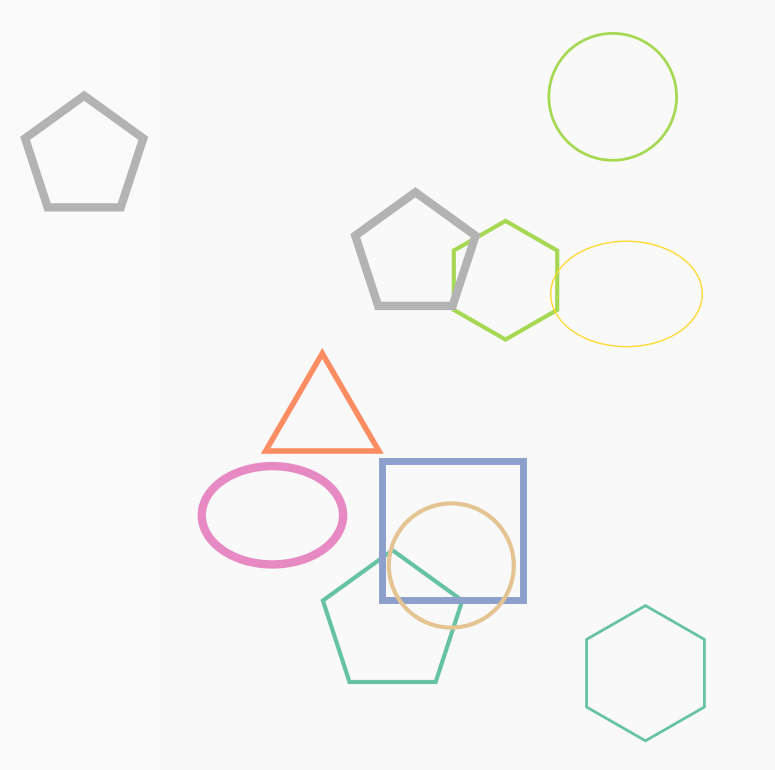[{"shape": "hexagon", "thickness": 1, "radius": 0.44, "center": [0.833, 0.126]}, {"shape": "pentagon", "thickness": 1.5, "radius": 0.47, "center": [0.507, 0.191]}, {"shape": "triangle", "thickness": 2, "radius": 0.42, "center": [0.416, 0.456]}, {"shape": "square", "thickness": 2.5, "radius": 0.45, "center": [0.584, 0.311]}, {"shape": "oval", "thickness": 3, "radius": 0.46, "center": [0.352, 0.331]}, {"shape": "circle", "thickness": 1, "radius": 0.41, "center": [0.791, 0.874]}, {"shape": "hexagon", "thickness": 1.5, "radius": 0.39, "center": [0.652, 0.636]}, {"shape": "oval", "thickness": 0.5, "radius": 0.49, "center": [0.808, 0.618]}, {"shape": "circle", "thickness": 1.5, "radius": 0.4, "center": [0.582, 0.266]}, {"shape": "pentagon", "thickness": 3, "radius": 0.41, "center": [0.536, 0.669]}, {"shape": "pentagon", "thickness": 3, "radius": 0.4, "center": [0.109, 0.796]}]